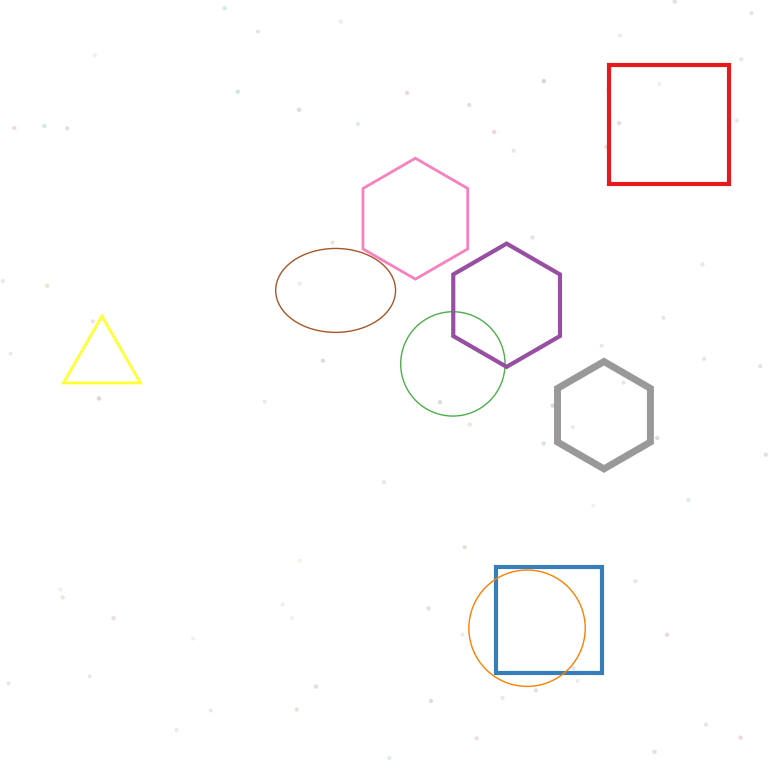[{"shape": "square", "thickness": 1.5, "radius": 0.39, "center": [0.869, 0.838]}, {"shape": "square", "thickness": 1.5, "radius": 0.35, "center": [0.713, 0.195]}, {"shape": "circle", "thickness": 0.5, "radius": 0.34, "center": [0.588, 0.527]}, {"shape": "hexagon", "thickness": 1.5, "radius": 0.4, "center": [0.658, 0.604]}, {"shape": "circle", "thickness": 0.5, "radius": 0.38, "center": [0.684, 0.184]}, {"shape": "triangle", "thickness": 1, "radius": 0.29, "center": [0.132, 0.532]}, {"shape": "oval", "thickness": 0.5, "radius": 0.39, "center": [0.436, 0.623]}, {"shape": "hexagon", "thickness": 1, "radius": 0.39, "center": [0.539, 0.716]}, {"shape": "hexagon", "thickness": 2.5, "radius": 0.35, "center": [0.784, 0.461]}]